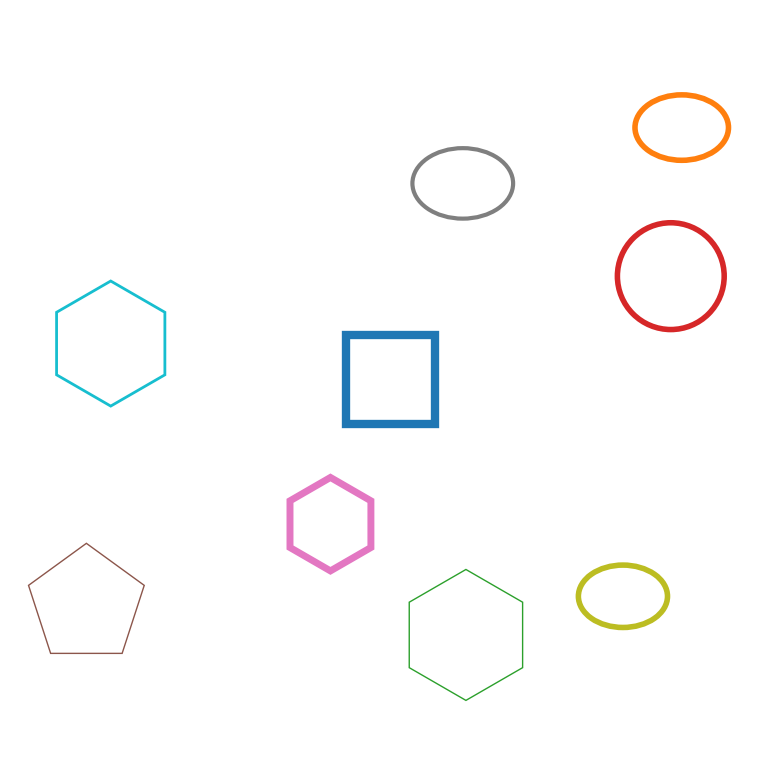[{"shape": "square", "thickness": 3, "radius": 0.29, "center": [0.507, 0.507]}, {"shape": "oval", "thickness": 2, "radius": 0.3, "center": [0.885, 0.834]}, {"shape": "hexagon", "thickness": 0.5, "radius": 0.43, "center": [0.605, 0.175]}, {"shape": "circle", "thickness": 2, "radius": 0.35, "center": [0.871, 0.641]}, {"shape": "pentagon", "thickness": 0.5, "radius": 0.39, "center": [0.112, 0.215]}, {"shape": "hexagon", "thickness": 2.5, "radius": 0.3, "center": [0.429, 0.319]}, {"shape": "oval", "thickness": 1.5, "radius": 0.33, "center": [0.601, 0.762]}, {"shape": "oval", "thickness": 2, "radius": 0.29, "center": [0.809, 0.226]}, {"shape": "hexagon", "thickness": 1, "radius": 0.41, "center": [0.144, 0.554]}]